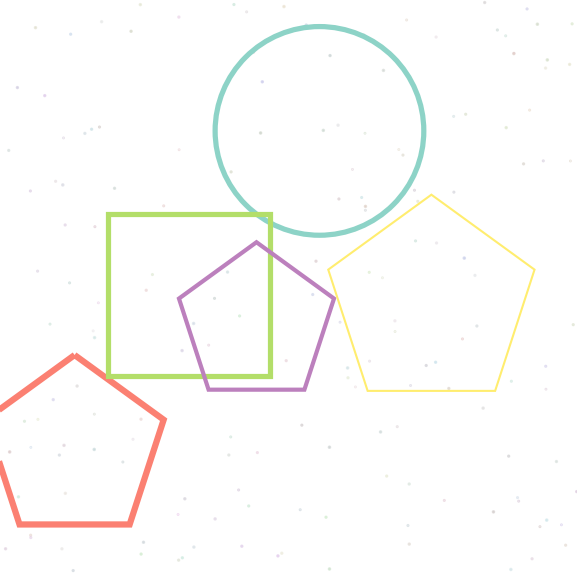[{"shape": "circle", "thickness": 2.5, "radius": 0.9, "center": [0.553, 0.772]}, {"shape": "pentagon", "thickness": 3, "radius": 0.81, "center": [0.129, 0.222]}, {"shape": "square", "thickness": 2.5, "radius": 0.7, "center": [0.327, 0.488]}, {"shape": "pentagon", "thickness": 2, "radius": 0.71, "center": [0.444, 0.439]}, {"shape": "pentagon", "thickness": 1, "radius": 0.94, "center": [0.747, 0.474]}]